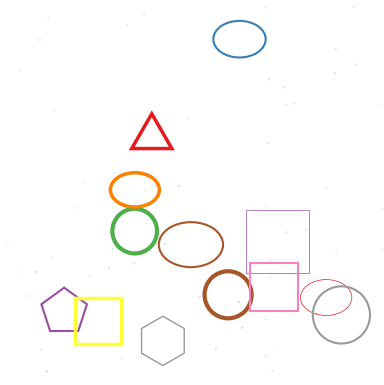[{"shape": "triangle", "thickness": 2.5, "radius": 0.3, "center": [0.394, 0.644]}, {"shape": "oval", "thickness": 0.5, "radius": 0.33, "center": [0.847, 0.227]}, {"shape": "oval", "thickness": 1.5, "radius": 0.34, "center": [0.622, 0.898]}, {"shape": "circle", "thickness": 3, "radius": 0.29, "center": [0.35, 0.4]}, {"shape": "square", "thickness": 0.5, "radius": 0.41, "center": [0.72, 0.373]}, {"shape": "pentagon", "thickness": 1.5, "radius": 0.31, "center": [0.167, 0.191]}, {"shape": "oval", "thickness": 2.5, "radius": 0.32, "center": [0.35, 0.507]}, {"shape": "square", "thickness": 2.5, "radius": 0.3, "center": [0.254, 0.166]}, {"shape": "oval", "thickness": 1.5, "radius": 0.42, "center": [0.496, 0.365]}, {"shape": "circle", "thickness": 3, "radius": 0.31, "center": [0.592, 0.234]}, {"shape": "square", "thickness": 1.5, "radius": 0.31, "center": [0.712, 0.255]}, {"shape": "circle", "thickness": 1.5, "radius": 0.37, "center": [0.887, 0.182]}, {"shape": "hexagon", "thickness": 1, "radius": 0.32, "center": [0.423, 0.115]}]